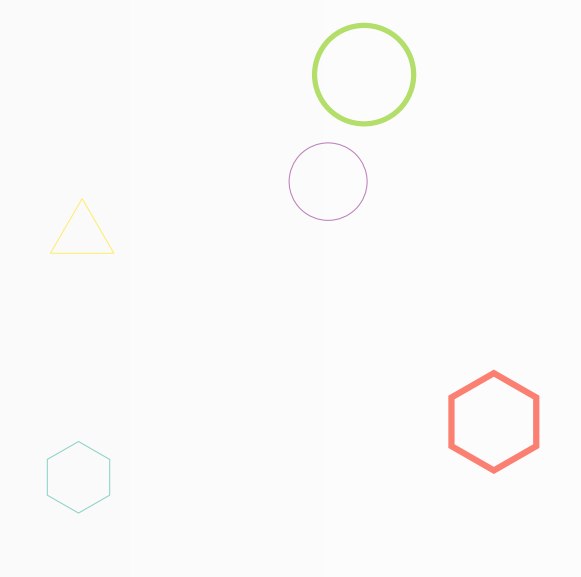[{"shape": "hexagon", "thickness": 0.5, "radius": 0.31, "center": [0.135, 0.173]}, {"shape": "hexagon", "thickness": 3, "radius": 0.42, "center": [0.85, 0.269]}, {"shape": "circle", "thickness": 2.5, "radius": 0.43, "center": [0.626, 0.87]}, {"shape": "circle", "thickness": 0.5, "radius": 0.34, "center": [0.565, 0.685]}, {"shape": "triangle", "thickness": 0.5, "radius": 0.32, "center": [0.141, 0.592]}]